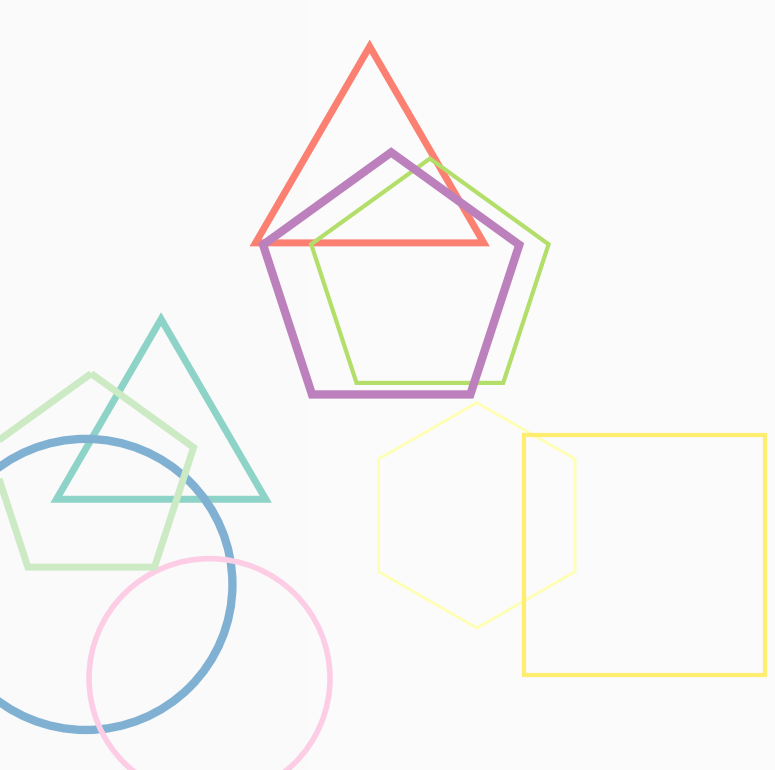[{"shape": "triangle", "thickness": 2.5, "radius": 0.78, "center": [0.208, 0.43]}, {"shape": "hexagon", "thickness": 1, "radius": 0.73, "center": [0.615, 0.331]}, {"shape": "triangle", "thickness": 2.5, "radius": 0.85, "center": [0.477, 0.77]}, {"shape": "circle", "thickness": 3, "radius": 0.95, "center": [0.111, 0.241]}, {"shape": "pentagon", "thickness": 1.5, "radius": 0.81, "center": [0.555, 0.633]}, {"shape": "circle", "thickness": 2, "radius": 0.78, "center": [0.27, 0.119]}, {"shape": "pentagon", "thickness": 3, "radius": 0.87, "center": [0.505, 0.628]}, {"shape": "pentagon", "thickness": 2.5, "radius": 0.69, "center": [0.118, 0.376]}, {"shape": "square", "thickness": 1.5, "radius": 0.78, "center": [0.832, 0.279]}]